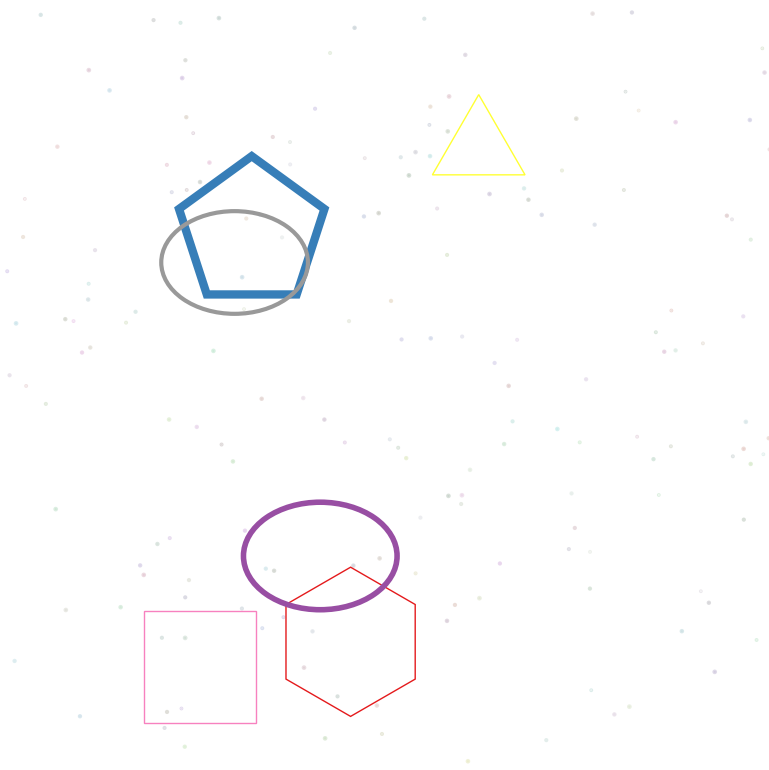[{"shape": "hexagon", "thickness": 0.5, "radius": 0.48, "center": [0.455, 0.166]}, {"shape": "pentagon", "thickness": 3, "radius": 0.5, "center": [0.327, 0.698]}, {"shape": "oval", "thickness": 2, "radius": 0.5, "center": [0.416, 0.278]}, {"shape": "triangle", "thickness": 0.5, "radius": 0.35, "center": [0.622, 0.808]}, {"shape": "square", "thickness": 0.5, "radius": 0.36, "center": [0.26, 0.134]}, {"shape": "oval", "thickness": 1.5, "radius": 0.48, "center": [0.305, 0.659]}]